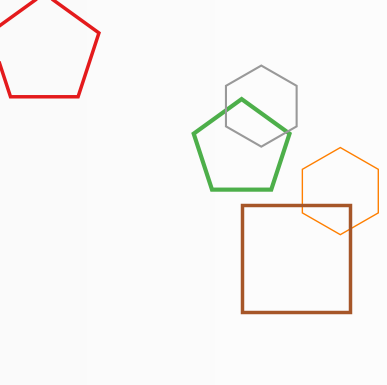[{"shape": "pentagon", "thickness": 2.5, "radius": 0.74, "center": [0.114, 0.869]}, {"shape": "pentagon", "thickness": 3, "radius": 0.65, "center": [0.624, 0.613]}, {"shape": "hexagon", "thickness": 1, "radius": 0.57, "center": [0.878, 0.504]}, {"shape": "square", "thickness": 2.5, "radius": 0.7, "center": [0.764, 0.329]}, {"shape": "hexagon", "thickness": 1.5, "radius": 0.53, "center": [0.674, 0.724]}]